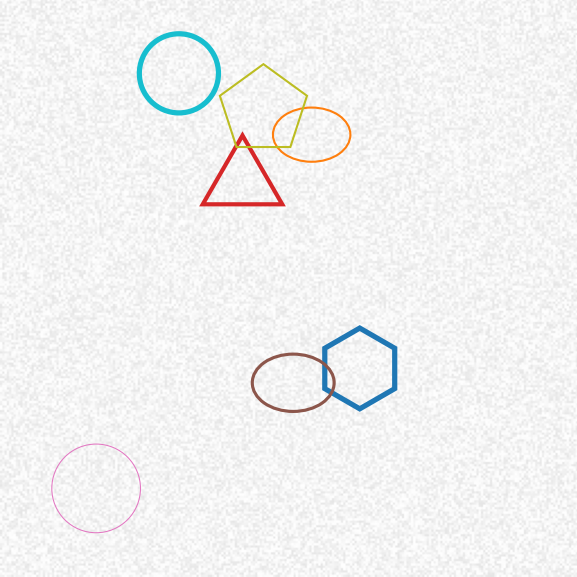[{"shape": "hexagon", "thickness": 2.5, "radius": 0.35, "center": [0.623, 0.361]}, {"shape": "oval", "thickness": 1, "radius": 0.34, "center": [0.54, 0.766]}, {"shape": "triangle", "thickness": 2, "radius": 0.4, "center": [0.42, 0.685]}, {"shape": "oval", "thickness": 1.5, "radius": 0.35, "center": [0.508, 0.336]}, {"shape": "circle", "thickness": 0.5, "radius": 0.38, "center": [0.166, 0.153]}, {"shape": "pentagon", "thickness": 1, "radius": 0.4, "center": [0.456, 0.809]}, {"shape": "circle", "thickness": 2.5, "radius": 0.34, "center": [0.31, 0.872]}]